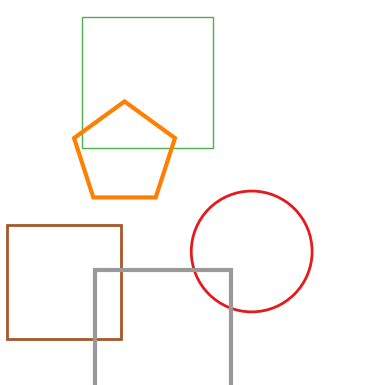[{"shape": "circle", "thickness": 2, "radius": 0.78, "center": [0.654, 0.347]}, {"shape": "square", "thickness": 1, "radius": 0.85, "center": [0.383, 0.785]}, {"shape": "pentagon", "thickness": 3, "radius": 0.69, "center": [0.323, 0.599]}, {"shape": "square", "thickness": 2, "radius": 0.74, "center": [0.166, 0.268]}, {"shape": "square", "thickness": 3, "radius": 0.88, "center": [0.423, 0.121]}]